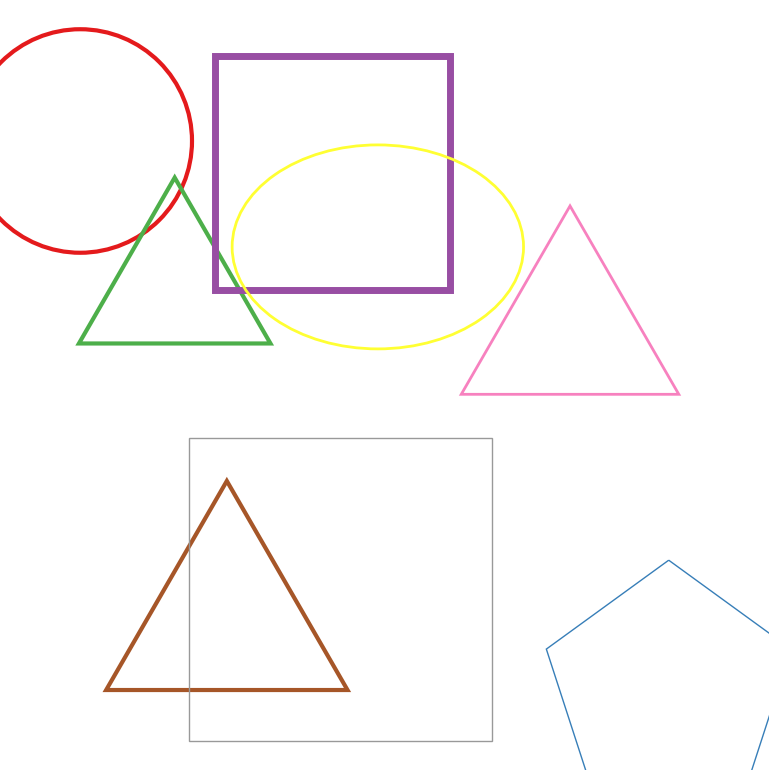[{"shape": "circle", "thickness": 1.5, "radius": 0.73, "center": [0.104, 0.817]}, {"shape": "pentagon", "thickness": 0.5, "radius": 0.84, "center": [0.868, 0.105]}, {"shape": "triangle", "thickness": 1.5, "radius": 0.72, "center": [0.227, 0.626]}, {"shape": "square", "thickness": 2.5, "radius": 0.76, "center": [0.432, 0.775]}, {"shape": "oval", "thickness": 1, "radius": 0.95, "center": [0.491, 0.679]}, {"shape": "triangle", "thickness": 1.5, "radius": 0.9, "center": [0.295, 0.194]}, {"shape": "triangle", "thickness": 1, "radius": 0.82, "center": [0.74, 0.569]}, {"shape": "square", "thickness": 0.5, "radius": 0.98, "center": [0.442, 0.234]}]